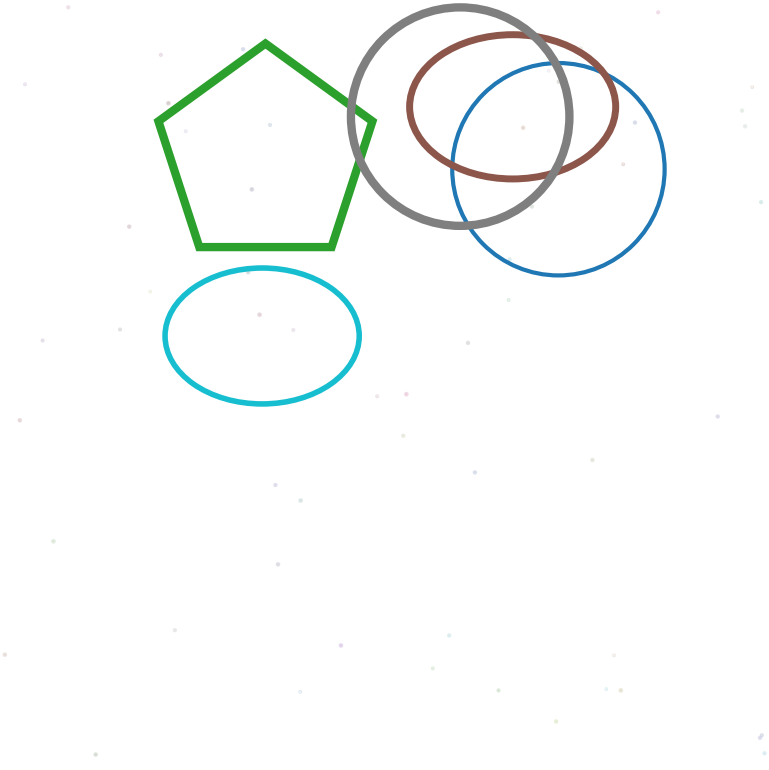[{"shape": "circle", "thickness": 1.5, "radius": 0.69, "center": [0.725, 0.78]}, {"shape": "pentagon", "thickness": 3, "radius": 0.73, "center": [0.345, 0.797]}, {"shape": "oval", "thickness": 2.5, "radius": 0.67, "center": [0.666, 0.861]}, {"shape": "circle", "thickness": 3, "radius": 0.71, "center": [0.598, 0.849]}, {"shape": "oval", "thickness": 2, "radius": 0.63, "center": [0.34, 0.564]}]